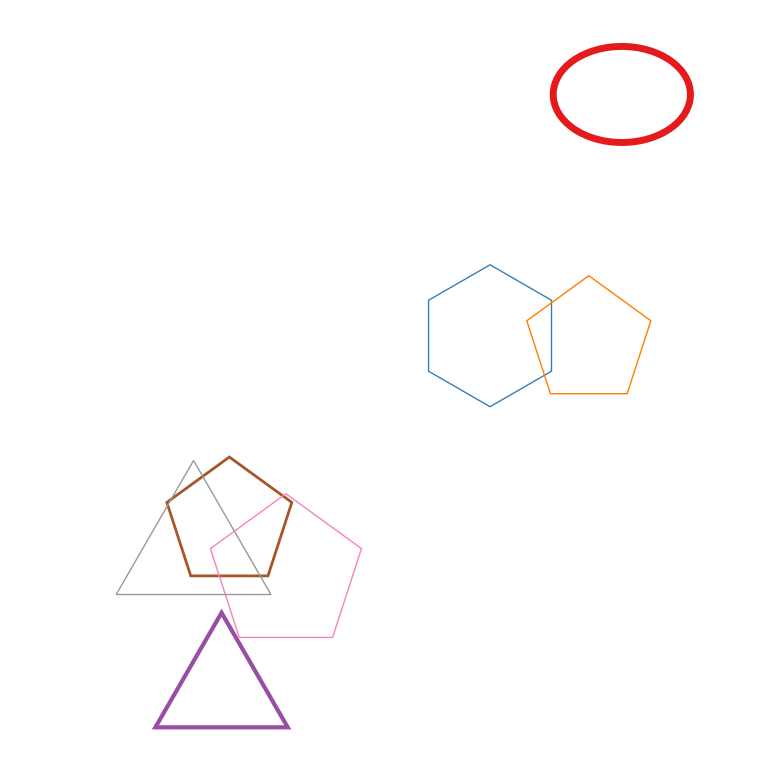[{"shape": "oval", "thickness": 2.5, "radius": 0.45, "center": [0.808, 0.877]}, {"shape": "hexagon", "thickness": 0.5, "radius": 0.46, "center": [0.636, 0.564]}, {"shape": "triangle", "thickness": 1.5, "radius": 0.5, "center": [0.288, 0.105]}, {"shape": "pentagon", "thickness": 0.5, "radius": 0.42, "center": [0.765, 0.557]}, {"shape": "pentagon", "thickness": 1, "radius": 0.43, "center": [0.298, 0.321]}, {"shape": "pentagon", "thickness": 0.5, "radius": 0.52, "center": [0.371, 0.256]}, {"shape": "triangle", "thickness": 0.5, "radius": 0.58, "center": [0.251, 0.286]}]